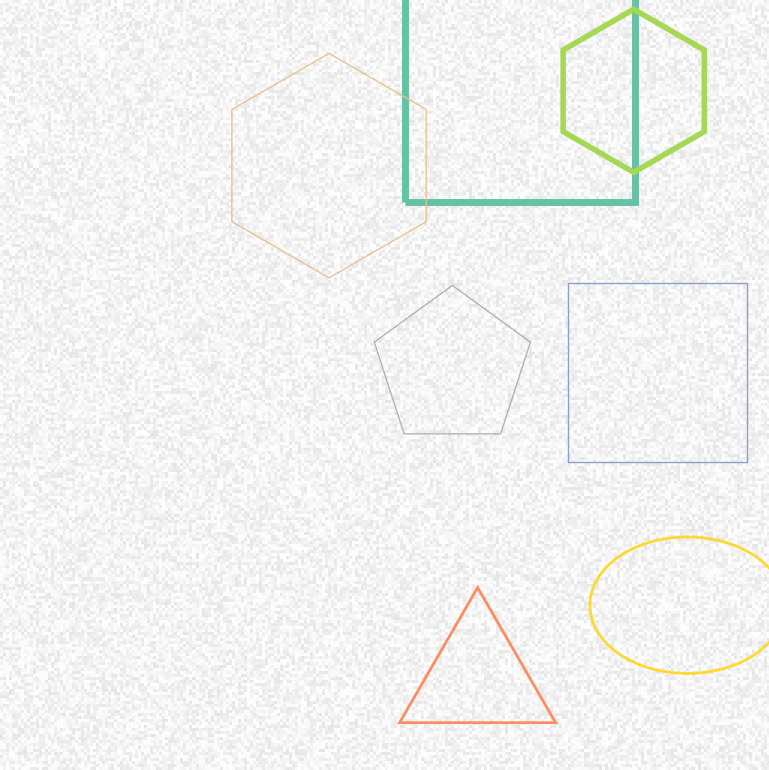[{"shape": "square", "thickness": 2.5, "radius": 0.74, "center": [0.675, 0.887]}, {"shape": "triangle", "thickness": 1, "radius": 0.59, "center": [0.62, 0.12]}, {"shape": "square", "thickness": 0.5, "radius": 0.58, "center": [0.854, 0.516]}, {"shape": "hexagon", "thickness": 2, "radius": 0.53, "center": [0.823, 0.882]}, {"shape": "oval", "thickness": 1, "radius": 0.63, "center": [0.893, 0.214]}, {"shape": "hexagon", "thickness": 0.5, "radius": 0.73, "center": [0.427, 0.785]}, {"shape": "pentagon", "thickness": 0.5, "radius": 0.53, "center": [0.587, 0.523]}]